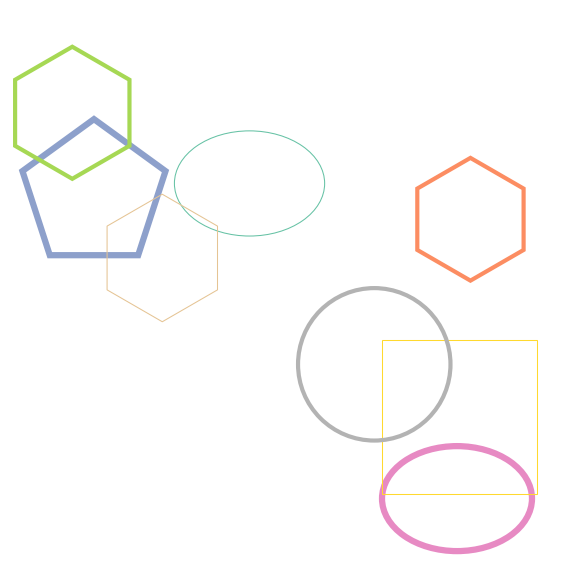[{"shape": "oval", "thickness": 0.5, "radius": 0.65, "center": [0.432, 0.681]}, {"shape": "hexagon", "thickness": 2, "radius": 0.53, "center": [0.815, 0.619]}, {"shape": "pentagon", "thickness": 3, "radius": 0.65, "center": [0.163, 0.663]}, {"shape": "oval", "thickness": 3, "radius": 0.65, "center": [0.791, 0.136]}, {"shape": "hexagon", "thickness": 2, "radius": 0.57, "center": [0.125, 0.804]}, {"shape": "square", "thickness": 0.5, "radius": 0.67, "center": [0.796, 0.277]}, {"shape": "hexagon", "thickness": 0.5, "radius": 0.55, "center": [0.281, 0.552]}, {"shape": "circle", "thickness": 2, "radius": 0.66, "center": [0.648, 0.368]}]